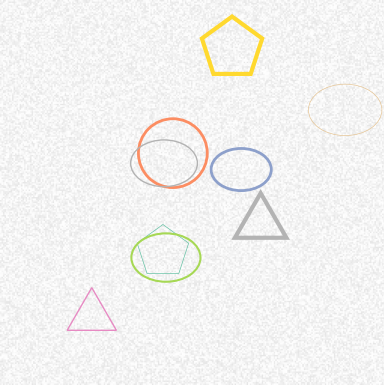[{"shape": "pentagon", "thickness": 0.5, "radius": 0.35, "center": [0.423, 0.347]}, {"shape": "circle", "thickness": 2, "radius": 0.45, "center": [0.449, 0.602]}, {"shape": "oval", "thickness": 2, "radius": 0.39, "center": [0.626, 0.56]}, {"shape": "triangle", "thickness": 1, "radius": 0.37, "center": [0.238, 0.179]}, {"shape": "oval", "thickness": 1.5, "radius": 0.45, "center": [0.431, 0.331]}, {"shape": "pentagon", "thickness": 3, "radius": 0.41, "center": [0.603, 0.875]}, {"shape": "oval", "thickness": 0.5, "radius": 0.48, "center": [0.897, 0.715]}, {"shape": "oval", "thickness": 1, "radius": 0.43, "center": [0.426, 0.576]}, {"shape": "triangle", "thickness": 3, "radius": 0.39, "center": [0.677, 0.421]}]